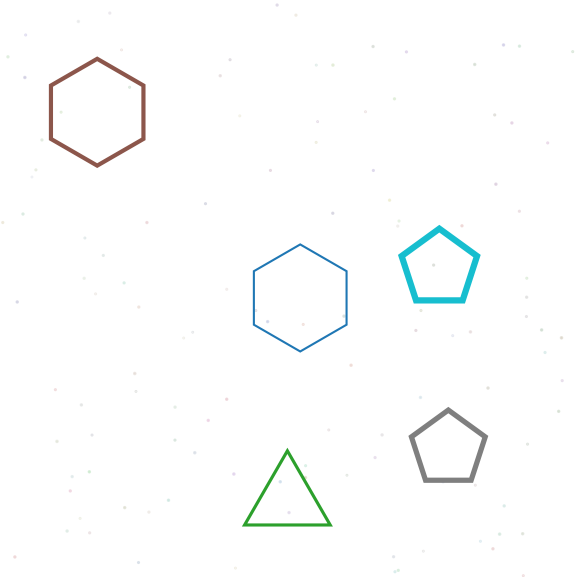[{"shape": "hexagon", "thickness": 1, "radius": 0.46, "center": [0.52, 0.483]}, {"shape": "triangle", "thickness": 1.5, "radius": 0.43, "center": [0.498, 0.133]}, {"shape": "hexagon", "thickness": 2, "radius": 0.46, "center": [0.168, 0.805]}, {"shape": "pentagon", "thickness": 2.5, "radius": 0.34, "center": [0.776, 0.222]}, {"shape": "pentagon", "thickness": 3, "radius": 0.34, "center": [0.761, 0.535]}]